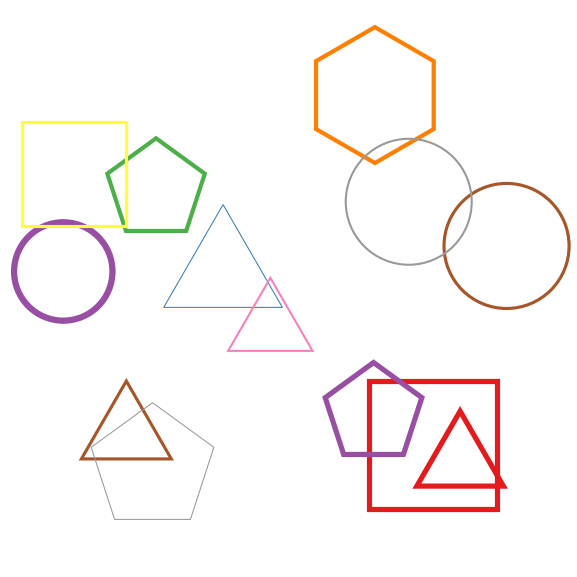[{"shape": "triangle", "thickness": 2.5, "radius": 0.43, "center": [0.797, 0.201]}, {"shape": "square", "thickness": 2.5, "radius": 0.55, "center": [0.749, 0.229]}, {"shape": "triangle", "thickness": 0.5, "radius": 0.59, "center": [0.386, 0.526]}, {"shape": "pentagon", "thickness": 2, "radius": 0.44, "center": [0.27, 0.671]}, {"shape": "circle", "thickness": 3, "radius": 0.43, "center": [0.11, 0.529]}, {"shape": "pentagon", "thickness": 2.5, "radius": 0.44, "center": [0.647, 0.283]}, {"shape": "hexagon", "thickness": 2, "radius": 0.59, "center": [0.649, 0.834]}, {"shape": "square", "thickness": 1.5, "radius": 0.45, "center": [0.128, 0.697]}, {"shape": "triangle", "thickness": 1.5, "radius": 0.45, "center": [0.219, 0.249]}, {"shape": "circle", "thickness": 1.5, "radius": 0.54, "center": [0.877, 0.573]}, {"shape": "triangle", "thickness": 1, "radius": 0.42, "center": [0.468, 0.434]}, {"shape": "circle", "thickness": 1, "radius": 0.55, "center": [0.708, 0.65]}, {"shape": "pentagon", "thickness": 0.5, "radius": 0.56, "center": [0.264, 0.19]}]